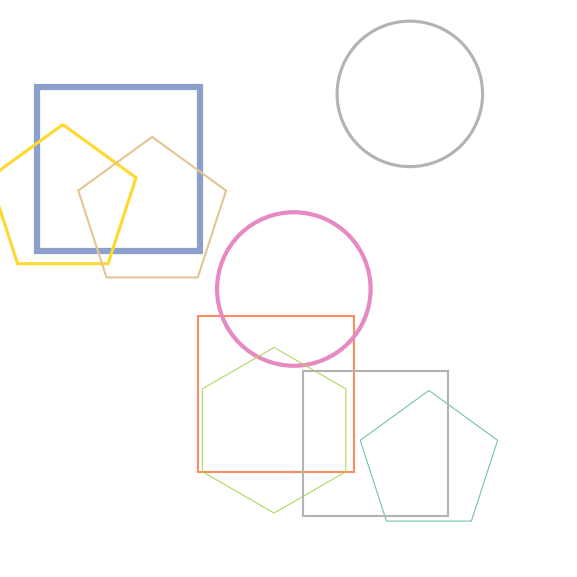[{"shape": "pentagon", "thickness": 0.5, "radius": 0.63, "center": [0.743, 0.198]}, {"shape": "square", "thickness": 1, "radius": 0.67, "center": [0.478, 0.317]}, {"shape": "square", "thickness": 3, "radius": 0.71, "center": [0.205, 0.707]}, {"shape": "circle", "thickness": 2, "radius": 0.66, "center": [0.509, 0.499]}, {"shape": "hexagon", "thickness": 0.5, "radius": 0.72, "center": [0.475, 0.254]}, {"shape": "pentagon", "thickness": 1.5, "radius": 0.67, "center": [0.109, 0.65]}, {"shape": "pentagon", "thickness": 1, "radius": 0.67, "center": [0.263, 0.628]}, {"shape": "square", "thickness": 1, "radius": 0.63, "center": [0.651, 0.231]}, {"shape": "circle", "thickness": 1.5, "radius": 0.63, "center": [0.71, 0.837]}]